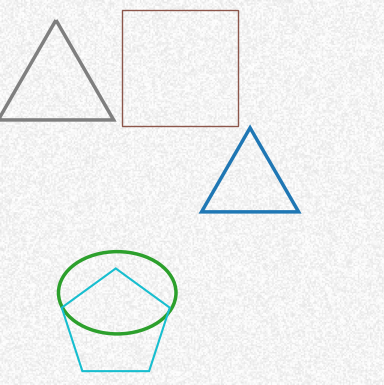[{"shape": "triangle", "thickness": 2.5, "radius": 0.73, "center": [0.65, 0.522]}, {"shape": "oval", "thickness": 2.5, "radius": 0.76, "center": [0.305, 0.24]}, {"shape": "square", "thickness": 1, "radius": 0.75, "center": [0.467, 0.823]}, {"shape": "triangle", "thickness": 2.5, "radius": 0.86, "center": [0.145, 0.775]}, {"shape": "pentagon", "thickness": 1.5, "radius": 0.74, "center": [0.301, 0.155]}]